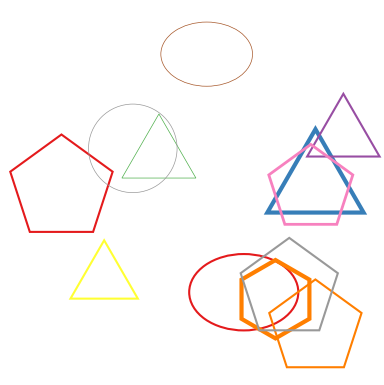[{"shape": "pentagon", "thickness": 1.5, "radius": 0.7, "center": [0.16, 0.511]}, {"shape": "oval", "thickness": 1.5, "radius": 0.71, "center": [0.633, 0.241]}, {"shape": "triangle", "thickness": 3, "radius": 0.72, "center": [0.819, 0.52]}, {"shape": "triangle", "thickness": 0.5, "radius": 0.55, "center": [0.413, 0.593]}, {"shape": "triangle", "thickness": 1.5, "radius": 0.54, "center": [0.892, 0.648]}, {"shape": "hexagon", "thickness": 3, "radius": 0.51, "center": [0.715, 0.223]}, {"shape": "pentagon", "thickness": 1.5, "radius": 0.63, "center": [0.819, 0.148]}, {"shape": "triangle", "thickness": 1.5, "radius": 0.51, "center": [0.271, 0.275]}, {"shape": "oval", "thickness": 0.5, "radius": 0.6, "center": [0.537, 0.859]}, {"shape": "pentagon", "thickness": 2, "radius": 0.57, "center": [0.807, 0.51]}, {"shape": "circle", "thickness": 0.5, "radius": 0.58, "center": [0.345, 0.615]}, {"shape": "pentagon", "thickness": 1.5, "radius": 0.66, "center": [0.751, 0.249]}]